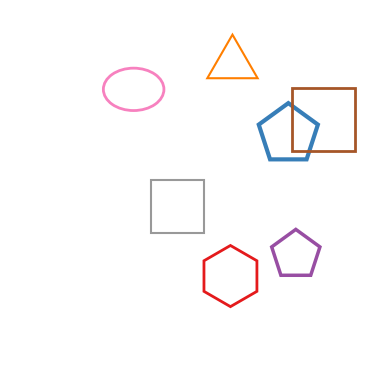[{"shape": "hexagon", "thickness": 2, "radius": 0.4, "center": [0.599, 0.283]}, {"shape": "pentagon", "thickness": 3, "radius": 0.4, "center": [0.749, 0.651]}, {"shape": "pentagon", "thickness": 2.5, "radius": 0.33, "center": [0.768, 0.338]}, {"shape": "triangle", "thickness": 1.5, "radius": 0.38, "center": [0.604, 0.835]}, {"shape": "square", "thickness": 2, "radius": 0.41, "center": [0.841, 0.69]}, {"shape": "oval", "thickness": 2, "radius": 0.39, "center": [0.347, 0.768]}, {"shape": "square", "thickness": 1.5, "radius": 0.35, "center": [0.461, 0.463]}]